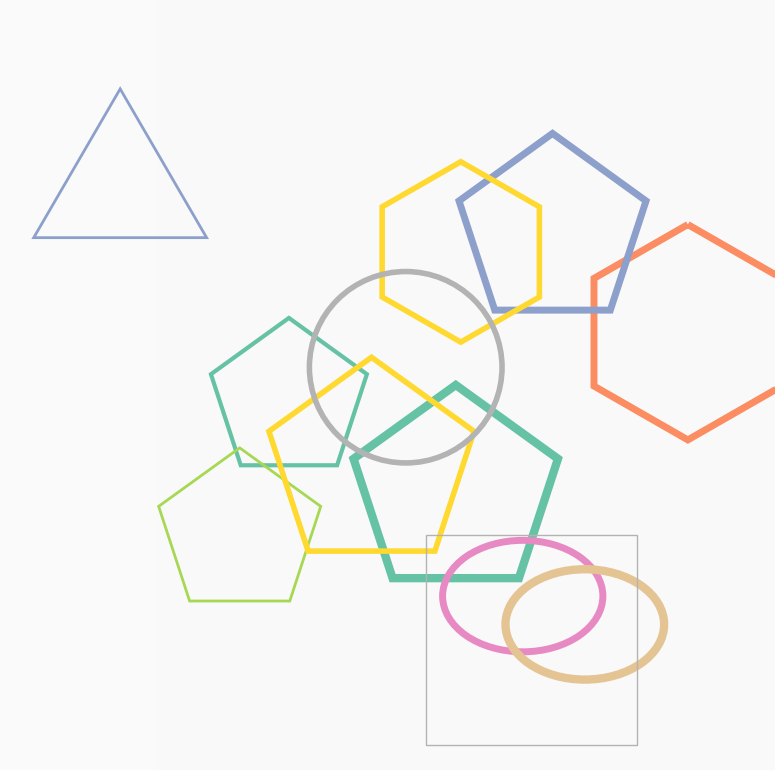[{"shape": "pentagon", "thickness": 1.5, "radius": 0.53, "center": [0.373, 0.481]}, {"shape": "pentagon", "thickness": 3, "radius": 0.69, "center": [0.588, 0.361]}, {"shape": "hexagon", "thickness": 2.5, "radius": 0.7, "center": [0.888, 0.569]}, {"shape": "pentagon", "thickness": 2.5, "radius": 0.63, "center": [0.713, 0.7]}, {"shape": "triangle", "thickness": 1, "radius": 0.64, "center": [0.155, 0.756]}, {"shape": "oval", "thickness": 2.5, "radius": 0.52, "center": [0.674, 0.226]}, {"shape": "pentagon", "thickness": 1, "radius": 0.55, "center": [0.309, 0.308]}, {"shape": "hexagon", "thickness": 2, "radius": 0.59, "center": [0.595, 0.673]}, {"shape": "pentagon", "thickness": 2, "radius": 0.7, "center": [0.479, 0.397]}, {"shape": "oval", "thickness": 3, "radius": 0.51, "center": [0.755, 0.189]}, {"shape": "square", "thickness": 0.5, "radius": 0.68, "center": [0.686, 0.169]}, {"shape": "circle", "thickness": 2, "radius": 0.62, "center": [0.524, 0.523]}]